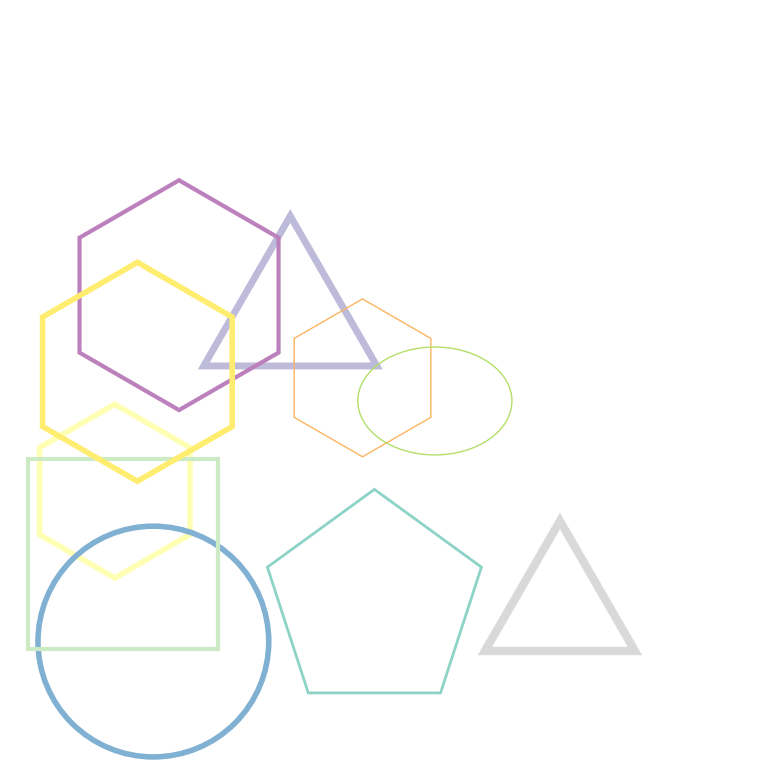[{"shape": "pentagon", "thickness": 1, "radius": 0.73, "center": [0.486, 0.218]}, {"shape": "hexagon", "thickness": 2, "radius": 0.56, "center": [0.149, 0.362]}, {"shape": "triangle", "thickness": 2.5, "radius": 0.65, "center": [0.377, 0.59]}, {"shape": "circle", "thickness": 2, "radius": 0.75, "center": [0.199, 0.167]}, {"shape": "hexagon", "thickness": 0.5, "radius": 0.51, "center": [0.471, 0.509]}, {"shape": "oval", "thickness": 0.5, "radius": 0.5, "center": [0.565, 0.479]}, {"shape": "triangle", "thickness": 3, "radius": 0.56, "center": [0.727, 0.211]}, {"shape": "hexagon", "thickness": 1.5, "radius": 0.75, "center": [0.233, 0.617]}, {"shape": "square", "thickness": 1.5, "radius": 0.62, "center": [0.16, 0.281]}, {"shape": "hexagon", "thickness": 2, "radius": 0.71, "center": [0.178, 0.517]}]